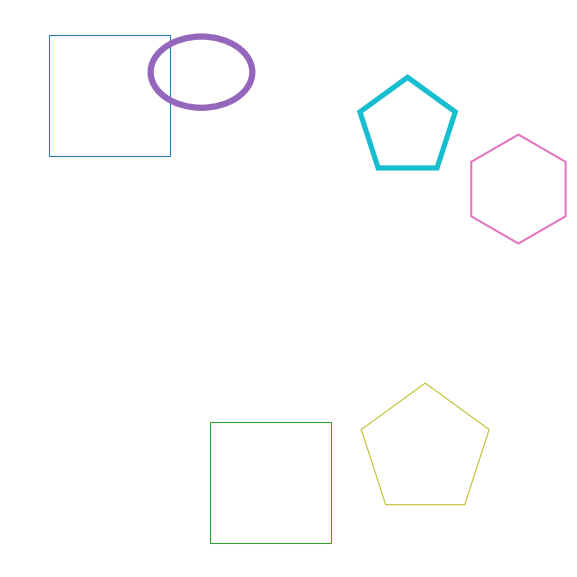[{"shape": "square", "thickness": 0.5, "radius": 0.53, "center": [0.19, 0.834]}, {"shape": "square", "thickness": 0.5, "radius": 0.53, "center": [0.469, 0.164]}, {"shape": "oval", "thickness": 3, "radius": 0.44, "center": [0.349, 0.874]}, {"shape": "hexagon", "thickness": 1, "radius": 0.47, "center": [0.898, 0.672]}, {"shape": "pentagon", "thickness": 0.5, "radius": 0.58, "center": [0.736, 0.219]}, {"shape": "pentagon", "thickness": 2.5, "radius": 0.43, "center": [0.706, 0.779]}]